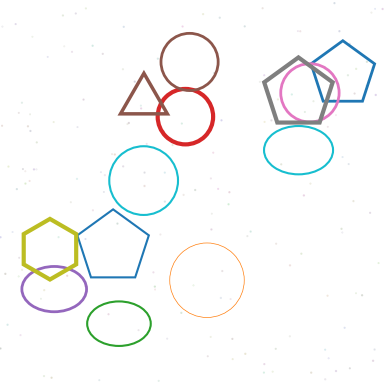[{"shape": "pentagon", "thickness": 2, "radius": 0.43, "center": [0.89, 0.807]}, {"shape": "pentagon", "thickness": 1.5, "radius": 0.49, "center": [0.294, 0.359]}, {"shape": "circle", "thickness": 0.5, "radius": 0.48, "center": [0.538, 0.272]}, {"shape": "oval", "thickness": 1.5, "radius": 0.41, "center": [0.309, 0.159]}, {"shape": "circle", "thickness": 3, "radius": 0.36, "center": [0.482, 0.697]}, {"shape": "oval", "thickness": 2, "radius": 0.42, "center": [0.141, 0.249]}, {"shape": "triangle", "thickness": 2.5, "radius": 0.35, "center": [0.374, 0.739]}, {"shape": "circle", "thickness": 2, "radius": 0.37, "center": [0.492, 0.839]}, {"shape": "circle", "thickness": 2, "radius": 0.38, "center": [0.805, 0.759]}, {"shape": "pentagon", "thickness": 3, "radius": 0.47, "center": [0.775, 0.757]}, {"shape": "hexagon", "thickness": 3, "radius": 0.39, "center": [0.13, 0.353]}, {"shape": "oval", "thickness": 1.5, "radius": 0.45, "center": [0.775, 0.61]}, {"shape": "circle", "thickness": 1.5, "radius": 0.45, "center": [0.373, 0.531]}]